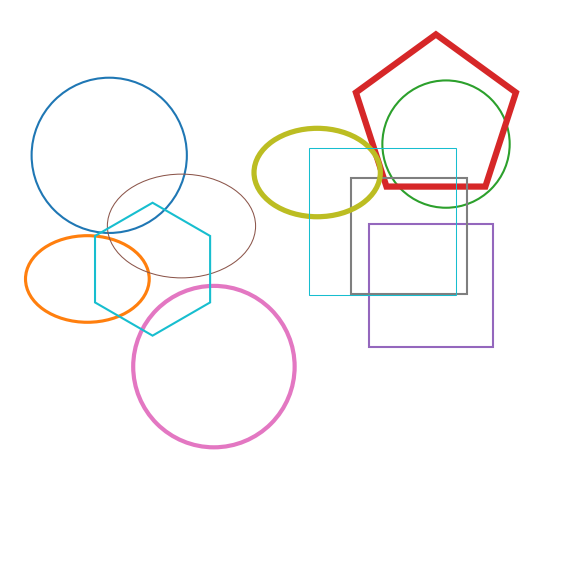[{"shape": "circle", "thickness": 1, "radius": 0.67, "center": [0.189, 0.73]}, {"shape": "oval", "thickness": 1.5, "radius": 0.54, "center": [0.151, 0.516]}, {"shape": "circle", "thickness": 1, "radius": 0.55, "center": [0.772, 0.75]}, {"shape": "pentagon", "thickness": 3, "radius": 0.73, "center": [0.755, 0.794]}, {"shape": "square", "thickness": 1, "radius": 0.53, "center": [0.746, 0.505]}, {"shape": "oval", "thickness": 0.5, "radius": 0.64, "center": [0.314, 0.608]}, {"shape": "circle", "thickness": 2, "radius": 0.7, "center": [0.37, 0.364]}, {"shape": "square", "thickness": 1, "radius": 0.5, "center": [0.709, 0.59]}, {"shape": "oval", "thickness": 2.5, "radius": 0.55, "center": [0.549, 0.7]}, {"shape": "square", "thickness": 0.5, "radius": 0.64, "center": [0.663, 0.616]}, {"shape": "hexagon", "thickness": 1, "radius": 0.58, "center": [0.264, 0.533]}]